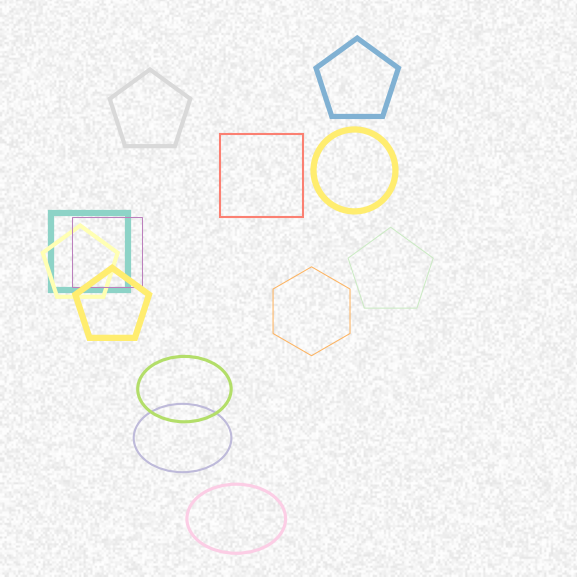[{"shape": "square", "thickness": 3, "radius": 0.33, "center": [0.154, 0.563]}, {"shape": "pentagon", "thickness": 2, "radius": 0.34, "center": [0.139, 0.54]}, {"shape": "oval", "thickness": 1, "radius": 0.42, "center": [0.316, 0.241]}, {"shape": "square", "thickness": 1, "radius": 0.36, "center": [0.453, 0.695]}, {"shape": "pentagon", "thickness": 2.5, "radius": 0.37, "center": [0.619, 0.858]}, {"shape": "hexagon", "thickness": 0.5, "radius": 0.38, "center": [0.539, 0.46]}, {"shape": "oval", "thickness": 1.5, "radius": 0.4, "center": [0.319, 0.325]}, {"shape": "oval", "thickness": 1.5, "radius": 0.43, "center": [0.409, 0.101]}, {"shape": "pentagon", "thickness": 2, "radius": 0.37, "center": [0.26, 0.805]}, {"shape": "square", "thickness": 0.5, "radius": 0.31, "center": [0.186, 0.563]}, {"shape": "pentagon", "thickness": 0.5, "radius": 0.39, "center": [0.676, 0.528]}, {"shape": "circle", "thickness": 3, "radius": 0.35, "center": [0.614, 0.704]}, {"shape": "pentagon", "thickness": 3, "radius": 0.34, "center": [0.194, 0.468]}]